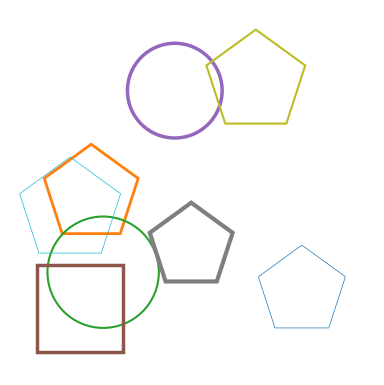[{"shape": "pentagon", "thickness": 0.5, "radius": 0.59, "center": [0.784, 0.244]}, {"shape": "pentagon", "thickness": 2, "radius": 0.64, "center": [0.237, 0.497]}, {"shape": "circle", "thickness": 1.5, "radius": 0.72, "center": [0.268, 0.293]}, {"shape": "circle", "thickness": 2.5, "radius": 0.61, "center": [0.454, 0.765]}, {"shape": "square", "thickness": 2.5, "radius": 0.56, "center": [0.208, 0.199]}, {"shape": "pentagon", "thickness": 3, "radius": 0.57, "center": [0.497, 0.36]}, {"shape": "pentagon", "thickness": 1.5, "radius": 0.67, "center": [0.664, 0.788]}, {"shape": "pentagon", "thickness": 0.5, "radius": 0.69, "center": [0.182, 0.454]}]